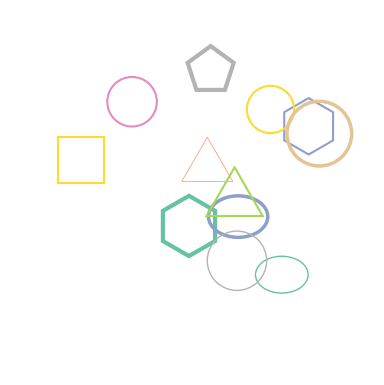[{"shape": "hexagon", "thickness": 3, "radius": 0.39, "center": [0.491, 0.413]}, {"shape": "oval", "thickness": 1, "radius": 0.34, "center": [0.732, 0.287]}, {"shape": "triangle", "thickness": 0.5, "radius": 0.38, "center": [0.538, 0.567]}, {"shape": "hexagon", "thickness": 1.5, "radius": 0.37, "center": [0.802, 0.672]}, {"shape": "oval", "thickness": 2.5, "radius": 0.39, "center": [0.619, 0.437]}, {"shape": "circle", "thickness": 1.5, "radius": 0.32, "center": [0.343, 0.736]}, {"shape": "triangle", "thickness": 1.5, "radius": 0.42, "center": [0.609, 0.481]}, {"shape": "square", "thickness": 1.5, "radius": 0.3, "center": [0.21, 0.585]}, {"shape": "circle", "thickness": 1.5, "radius": 0.31, "center": [0.703, 0.716]}, {"shape": "circle", "thickness": 2.5, "radius": 0.42, "center": [0.829, 0.653]}, {"shape": "circle", "thickness": 1, "radius": 0.39, "center": [0.615, 0.323]}, {"shape": "pentagon", "thickness": 3, "radius": 0.31, "center": [0.547, 0.817]}]